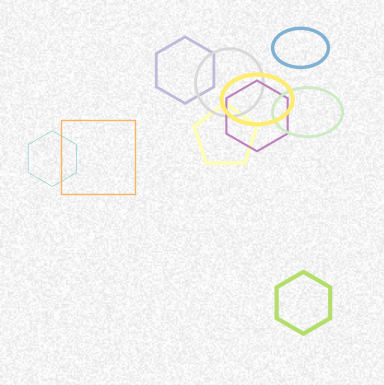[{"shape": "hexagon", "thickness": 0.5, "radius": 0.36, "center": [0.136, 0.588]}, {"shape": "pentagon", "thickness": 2.5, "radius": 0.43, "center": [0.586, 0.646]}, {"shape": "hexagon", "thickness": 2, "radius": 0.43, "center": [0.481, 0.818]}, {"shape": "oval", "thickness": 2.5, "radius": 0.36, "center": [0.781, 0.876]}, {"shape": "square", "thickness": 1, "radius": 0.48, "center": [0.254, 0.592]}, {"shape": "hexagon", "thickness": 3, "radius": 0.4, "center": [0.788, 0.214]}, {"shape": "circle", "thickness": 2, "radius": 0.44, "center": [0.596, 0.785]}, {"shape": "hexagon", "thickness": 1.5, "radius": 0.46, "center": [0.668, 0.699]}, {"shape": "oval", "thickness": 2, "radius": 0.46, "center": [0.799, 0.709]}, {"shape": "oval", "thickness": 3, "radius": 0.46, "center": [0.668, 0.742]}]